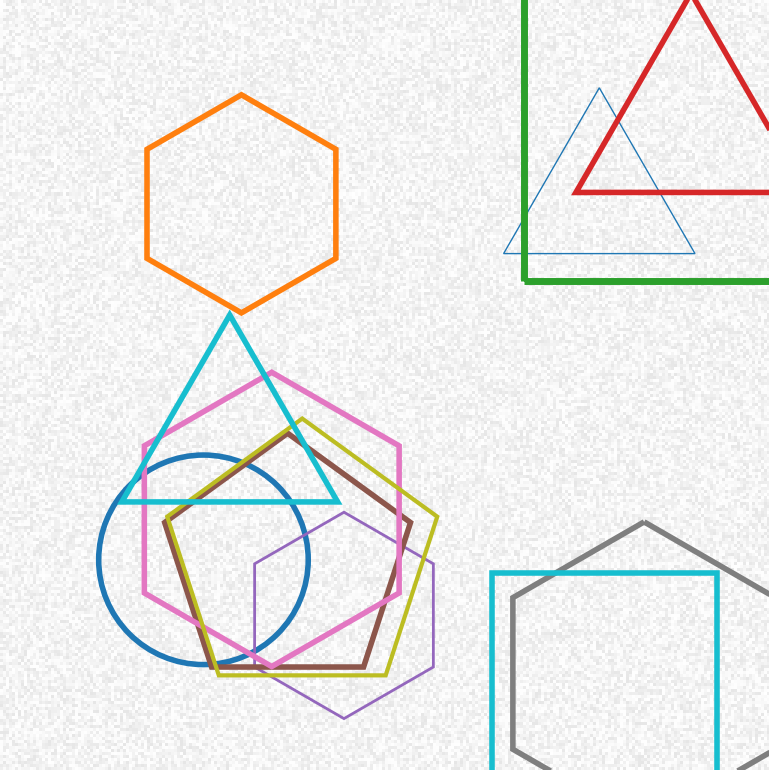[{"shape": "triangle", "thickness": 0.5, "radius": 0.72, "center": [0.778, 0.742]}, {"shape": "circle", "thickness": 2, "radius": 0.68, "center": [0.264, 0.273]}, {"shape": "hexagon", "thickness": 2, "radius": 0.71, "center": [0.314, 0.735]}, {"shape": "square", "thickness": 2.5, "radius": 0.97, "center": [0.873, 0.828]}, {"shape": "triangle", "thickness": 2, "radius": 0.86, "center": [0.897, 0.836]}, {"shape": "hexagon", "thickness": 1, "radius": 0.67, "center": [0.447, 0.201]}, {"shape": "pentagon", "thickness": 2, "radius": 0.84, "center": [0.374, 0.27]}, {"shape": "hexagon", "thickness": 2, "radius": 0.96, "center": [0.353, 0.325]}, {"shape": "hexagon", "thickness": 2, "radius": 0.98, "center": [0.837, 0.125]}, {"shape": "pentagon", "thickness": 1.5, "radius": 0.92, "center": [0.393, 0.272]}, {"shape": "square", "thickness": 2, "radius": 0.73, "center": [0.785, 0.109]}, {"shape": "triangle", "thickness": 2, "radius": 0.81, "center": [0.298, 0.429]}]